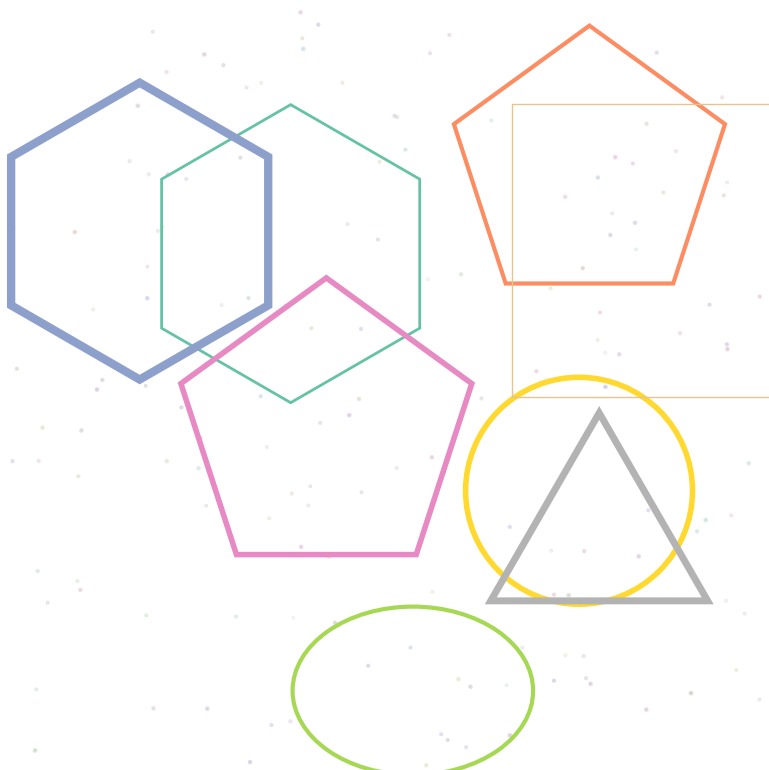[{"shape": "hexagon", "thickness": 1, "radius": 0.97, "center": [0.377, 0.671]}, {"shape": "pentagon", "thickness": 1.5, "radius": 0.93, "center": [0.766, 0.782]}, {"shape": "hexagon", "thickness": 3, "radius": 0.96, "center": [0.181, 0.7]}, {"shape": "pentagon", "thickness": 2, "radius": 0.99, "center": [0.424, 0.44]}, {"shape": "oval", "thickness": 1.5, "radius": 0.78, "center": [0.536, 0.103]}, {"shape": "circle", "thickness": 2, "radius": 0.74, "center": [0.752, 0.363]}, {"shape": "square", "thickness": 0.5, "radius": 0.95, "center": [0.855, 0.675]}, {"shape": "triangle", "thickness": 2.5, "radius": 0.81, "center": [0.778, 0.301]}]